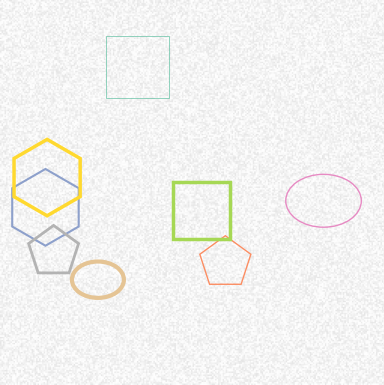[{"shape": "square", "thickness": 0.5, "radius": 0.41, "center": [0.358, 0.826]}, {"shape": "pentagon", "thickness": 1, "radius": 0.35, "center": [0.585, 0.318]}, {"shape": "hexagon", "thickness": 1.5, "radius": 0.5, "center": [0.118, 0.461]}, {"shape": "oval", "thickness": 1, "radius": 0.49, "center": [0.84, 0.479]}, {"shape": "square", "thickness": 2.5, "radius": 0.37, "center": [0.523, 0.453]}, {"shape": "hexagon", "thickness": 2.5, "radius": 0.5, "center": [0.122, 0.539]}, {"shape": "oval", "thickness": 3, "radius": 0.34, "center": [0.254, 0.274]}, {"shape": "pentagon", "thickness": 2, "radius": 0.34, "center": [0.139, 0.346]}]